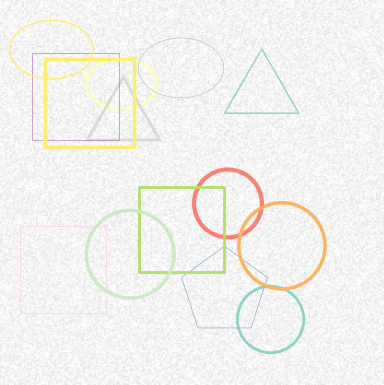[{"shape": "circle", "thickness": 2, "radius": 0.43, "center": [0.703, 0.17]}, {"shape": "triangle", "thickness": 1, "radius": 0.56, "center": [0.68, 0.762]}, {"shape": "oval", "thickness": 2, "radius": 0.46, "center": [0.316, 0.782]}, {"shape": "oval", "thickness": 0.5, "radius": 0.56, "center": [0.47, 0.824]}, {"shape": "circle", "thickness": 3, "radius": 0.44, "center": [0.592, 0.472]}, {"shape": "pentagon", "thickness": 0.5, "radius": 0.59, "center": [0.583, 0.243]}, {"shape": "circle", "thickness": 2.5, "radius": 0.56, "center": [0.732, 0.362]}, {"shape": "square", "thickness": 2, "radius": 0.55, "center": [0.472, 0.404]}, {"shape": "square", "thickness": 0.5, "radius": 0.56, "center": [0.164, 0.3]}, {"shape": "triangle", "thickness": 2, "radius": 0.55, "center": [0.32, 0.691]}, {"shape": "square", "thickness": 0.5, "radius": 0.57, "center": [0.196, 0.75]}, {"shape": "circle", "thickness": 2.5, "radius": 0.57, "center": [0.338, 0.34]}, {"shape": "square", "thickness": 2.5, "radius": 0.57, "center": [0.232, 0.733]}, {"shape": "oval", "thickness": 1, "radius": 0.54, "center": [0.134, 0.871]}]